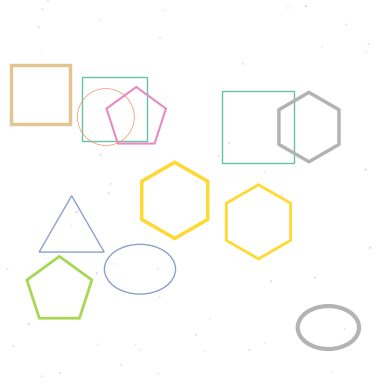[{"shape": "square", "thickness": 1, "radius": 0.42, "center": [0.298, 0.717]}, {"shape": "square", "thickness": 1, "radius": 0.47, "center": [0.67, 0.67]}, {"shape": "circle", "thickness": 0.5, "radius": 0.37, "center": [0.275, 0.696]}, {"shape": "triangle", "thickness": 1, "radius": 0.49, "center": [0.186, 0.394]}, {"shape": "oval", "thickness": 1, "radius": 0.46, "center": [0.364, 0.301]}, {"shape": "pentagon", "thickness": 1.5, "radius": 0.41, "center": [0.354, 0.693]}, {"shape": "pentagon", "thickness": 2, "radius": 0.44, "center": [0.154, 0.245]}, {"shape": "hexagon", "thickness": 2.5, "radius": 0.49, "center": [0.454, 0.48]}, {"shape": "hexagon", "thickness": 2, "radius": 0.48, "center": [0.671, 0.424]}, {"shape": "square", "thickness": 2.5, "radius": 0.38, "center": [0.105, 0.755]}, {"shape": "oval", "thickness": 3, "radius": 0.4, "center": [0.853, 0.149]}, {"shape": "hexagon", "thickness": 2.5, "radius": 0.45, "center": [0.802, 0.67]}]